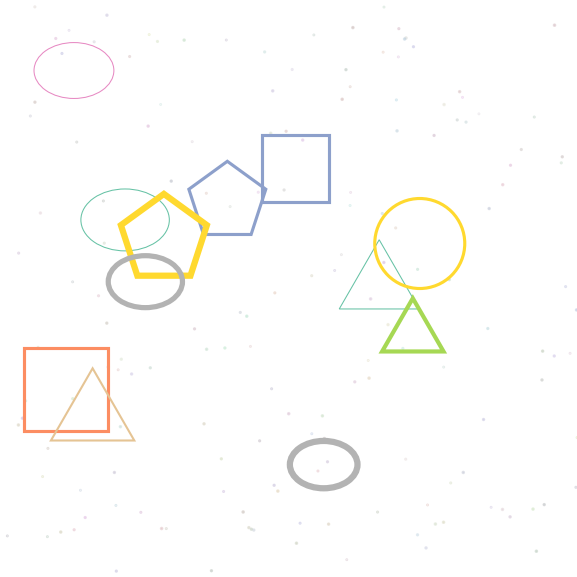[{"shape": "oval", "thickness": 0.5, "radius": 0.38, "center": [0.217, 0.618]}, {"shape": "triangle", "thickness": 0.5, "radius": 0.4, "center": [0.657, 0.504]}, {"shape": "square", "thickness": 1.5, "radius": 0.36, "center": [0.114, 0.325]}, {"shape": "square", "thickness": 1.5, "radius": 0.29, "center": [0.512, 0.707]}, {"shape": "pentagon", "thickness": 1.5, "radius": 0.35, "center": [0.394, 0.65]}, {"shape": "oval", "thickness": 0.5, "radius": 0.35, "center": [0.128, 0.877]}, {"shape": "triangle", "thickness": 2, "radius": 0.31, "center": [0.715, 0.421]}, {"shape": "pentagon", "thickness": 3, "radius": 0.39, "center": [0.284, 0.585]}, {"shape": "circle", "thickness": 1.5, "radius": 0.39, "center": [0.727, 0.577]}, {"shape": "triangle", "thickness": 1, "radius": 0.42, "center": [0.16, 0.278]}, {"shape": "oval", "thickness": 3, "radius": 0.29, "center": [0.56, 0.195]}, {"shape": "oval", "thickness": 2.5, "radius": 0.32, "center": [0.252, 0.511]}]